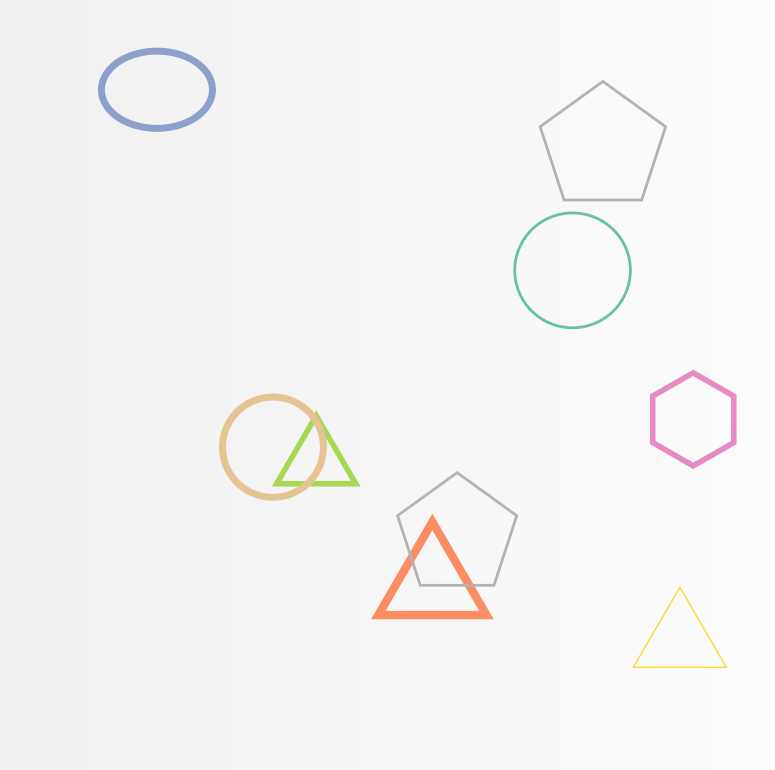[{"shape": "circle", "thickness": 1, "radius": 0.37, "center": [0.739, 0.649]}, {"shape": "triangle", "thickness": 3, "radius": 0.4, "center": [0.558, 0.242]}, {"shape": "oval", "thickness": 2.5, "radius": 0.36, "center": [0.203, 0.883]}, {"shape": "hexagon", "thickness": 2, "radius": 0.3, "center": [0.894, 0.455]}, {"shape": "triangle", "thickness": 2, "radius": 0.29, "center": [0.408, 0.401]}, {"shape": "triangle", "thickness": 0.5, "radius": 0.35, "center": [0.877, 0.168]}, {"shape": "circle", "thickness": 2.5, "radius": 0.33, "center": [0.352, 0.419]}, {"shape": "pentagon", "thickness": 1, "radius": 0.43, "center": [0.778, 0.809]}, {"shape": "pentagon", "thickness": 1, "radius": 0.4, "center": [0.59, 0.305]}]